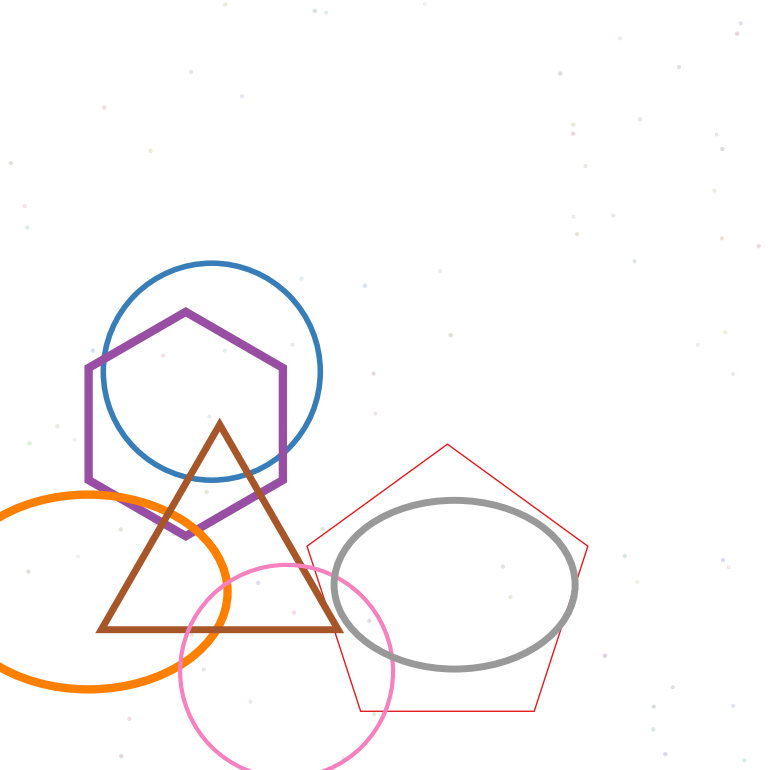[{"shape": "pentagon", "thickness": 0.5, "radius": 0.96, "center": [0.581, 0.231]}, {"shape": "circle", "thickness": 2, "radius": 0.7, "center": [0.275, 0.517]}, {"shape": "hexagon", "thickness": 3, "radius": 0.73, "center": [0.241, 0.449]}, {"shape": "oval", "thickness": 3, "radius": 0.9, "center": [0.115, 0.231]}, {"shape": "triangle", "thickness": 2.5, "radius": 0.89, "center": [0.285, 0.271]}, {"shape": "circle", "thickness": 1.5, "radius": 0.69, "center": [0.372, 0.128]}, {"shape": "oval", "thickness": 2.5, "radius": 0.78, "center": [0.59, 0.241]}]